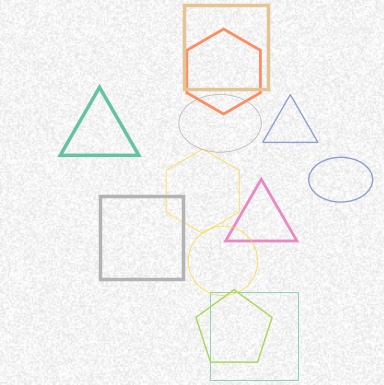[{"shape": "triangle", "thickness": 2.5, "radius": 0.59, "center": [0.259, 0.655]}, {"shape": "square", "thickness": 0.5, "radius": 0.58, "center": [0.66, 0.128]}, {"shape": "hexagon", "thickness": 2, "radius": 0.55, "center": [0.581, 0.814]}, {"shape": "oval", "thickness": 1, "radius": 0.41, "center": [0.885, 0.533]}, {"shape": "triangle", "thickness": 1, "radius": 0.41, "center": [0.754, 0.672]}, {"shape": "triangle", "thickness": 2, "radius": 0.54, "center": [0.679, 0.428]}, {"shape": "pentagon", "thickness": 1, "radius": 0.52, "center": [0.608, 0.143]}, {"shape": "circle", "thickness": 0.5, "radius": 0.45, "center": [0.579, 0.322]}, {"shape": "hexagon", "thickness": 0.5, "radius": 0.55, "center": [0.526, 0.503]}, {"shape": "square", "thickness": 2.5, "radius": 0.54, "center": [0.588, 0.878]}, {"shape": "square", "thickness": 2.5, "radius": 0.54, "center": [0.367, 0.382]}, {"shape": "oval", "thickness": 0.5, "radius": 0.54, "center": [0.572, 0.68]}]